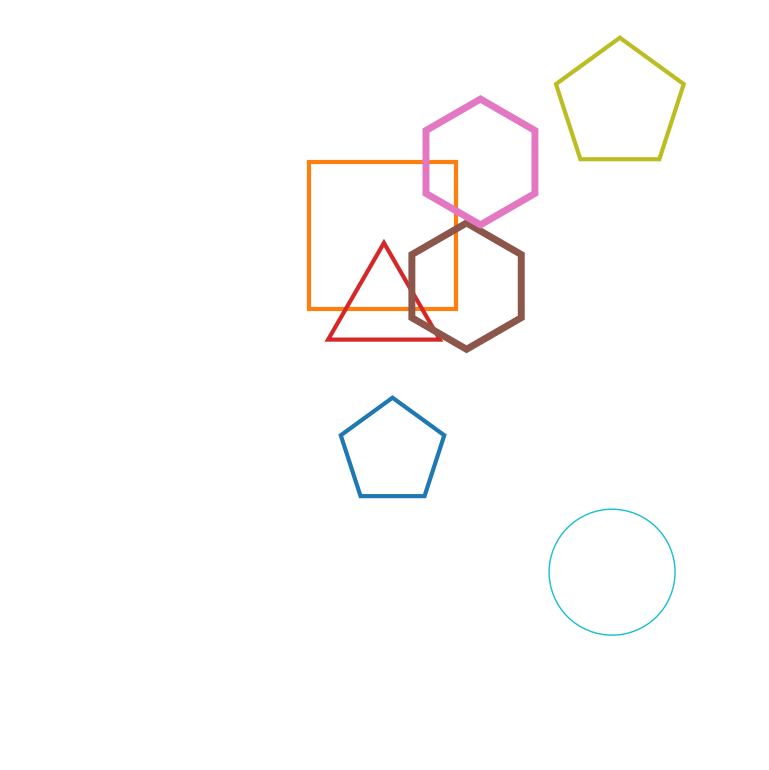[{"shape": "pentagon", "thickness": 1.5, "radius": 0.35, "center": [0.51, 0.413]}, {"shape": "square", "thickness": 1.5, "radius": 0.48, "center": [0.497, 0.694]}, {"shape": "triangle", "thickness": 1.5, "radius": 0.42, "center": [0.499, 0.601]}, {"shape": "hexagon", "thickness": 2.5, "radius": 0.41, "center": [0.606, 0.628]}, {"shape": "hexagon", "thickness": 2.5, "radius": 0.41, "center": [0.624, 0.79]}, {"shape": "pentagon", "thickness": 1.5, "radius": 0.44, "center": [0.805, 0.864]}, {"shape": "circle", "thickness": 0.5, "radius": 0.41, "center": [0.795, 0.257]}]